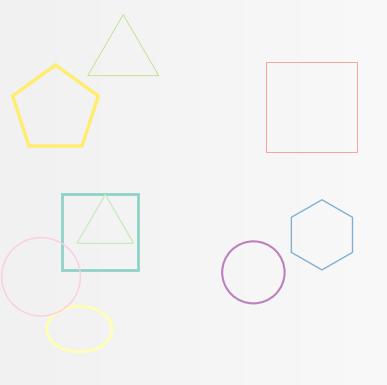[{"shape": "square", "thickness": 2, "radius": 0.49, "center": [0.258, 0.398]}, {"shape": "oval", "thickness": 2, "radius": 0.42, "center": [0.205, 0.145]}, {"shape": "square", "thickness": 0.5, "radius": 0.59, "center": [0.804, 0.721]}, {"shape": "hexagon", "thickness": 1, "radius": 0.46, "center": [0.831, 0.39]}, {"shape": "triangle", "thickness": 0.5, "radius": 0.53, "center": [0.318, 0.856]}, {"shape": "circle", "thickness": 1, "radius": 0.51, "center": [0.106, 0.281]}, {"shape": "circle", "thickness": 1.5, "radius": 0.4, "center": [0.654, 0.293]}, {"shape": "triangle", "thickness": 1, "radius": 0.42, "center": [0.272, 0.41]}, {"shape": "pentagon", "thickness": 2.5, "radius": 0.58, "center": [0.143, 0.715]}]